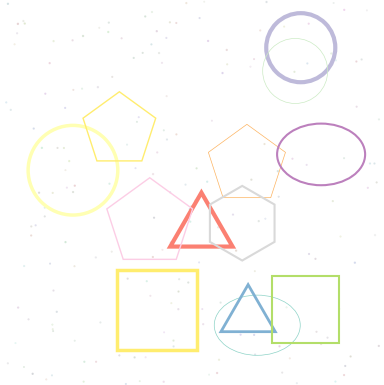[{"shape": "oval", "thickness": 0.5, "radius": 0.56, "center": [0.668, 0.155]}, {"shape": "circle", "thickness": 2.5, "radius": 0.58, "center": [0.19, 0.558]}, {"shape": "circle", "thickness": 3, "radius": 0.45, "center": [0.781, 0.876]}, {"shape": "triangle", "thickness": 3, "radius": 0.47, "center": [0.523, 0.406]}, {"shape": "triangle", "thickness": 2, "radius": 0.41, "center": [0.644, 0.179]}, {"shape": "pentagon", "thickness": 0.5, "radius": 0.53, "center": [0.641, 0.572]}, {"shape": "square", "thickness": 1.5, "radius": 0.44, "center": [0.793, 0.196]}, {"shape": "pentagon", "thickness": 1, "radius": 0.59, "center": [0.389, 0.421]}, {"shape": "hexagon", "thickness": 1.5, "radius": 0.48, "center": [0.629, 0.42]}, {"shape": "oval", "thickness": 1.5, "radius": 0.57, "center": [0.834, 0.599]}, {"shape": "circle", "thickness": 0.5, "radius": 0.42, "center": [0.767, 0.816]}, {"shape": "pentagon", "thickness": 1, "radius": 0.5, "center": [0.31, 0.662]}, {"shape": "square", "thickness": 2.5, "radius": 0.52, "center": [0.407, 0.195]}]